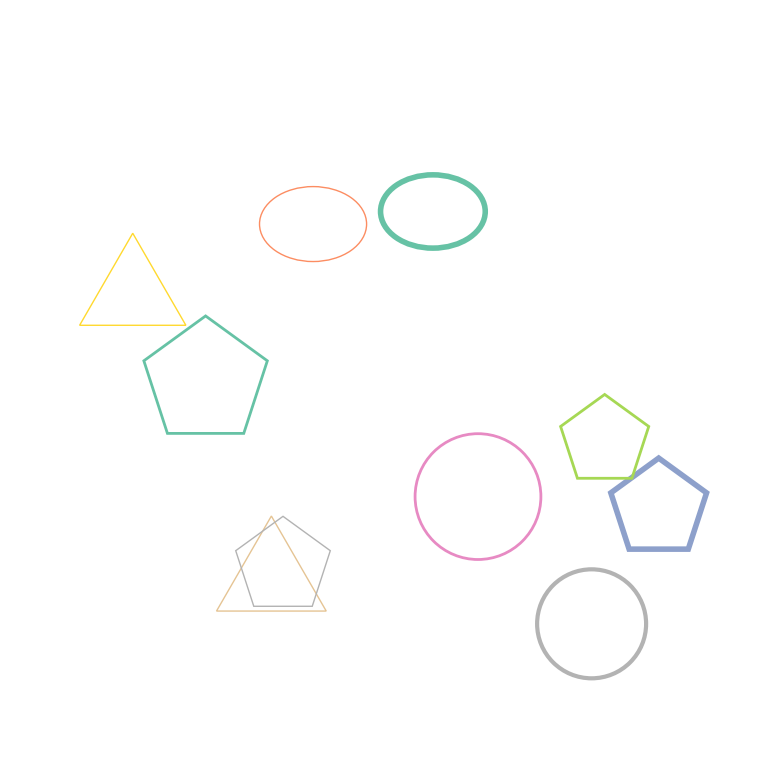[{"shape": "pentagon", "thickness": 1, "radius": 0.42, "center": [0.267, 0.505]}, {"shape": "oval", "thickness": 2, "radius": 0.34, "center": [0.562, 0.725]}, {"shape": "oval", "thickness": 0.5, "radius": 0.35, "center": [0.407, 0.709]}, {"shape": "pentagon", "thickness": 2, "radius": 0.33, "center": [0.855, 0.34]}, {"shape": "circle", "thickness": 1, "radius": 0.41, "center": [0.621, 0.355]}, {"shape": "pentagon", "thickness": 1, "radius": 0.3, "center": [0.785, 0.428]}, {"shape": "triangle", "thickness": 0.5, "radius": 0.4, "center": [0.172, 0.617]}, {"shape": "triangle", "thickness": 0.5, "radius": 0.41, "center": [0.352, 0.248]}, {"shape": "circle", "thickness": 1.5, "radius": 0.35, "center": [0.768, 0.19]}, {"shape": "pentagon", "thickness": 0.5, "radius": 0.32, "center": [0.368, 0.265]}]